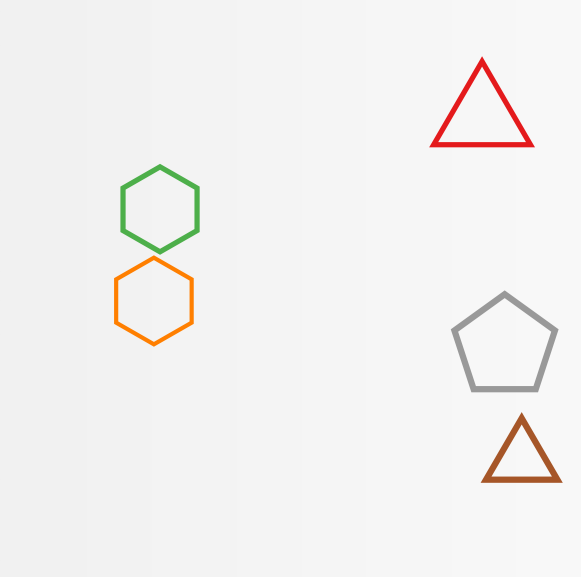[{"shape": "triangle", "thickness": 2.5, "radius": 0.48, "center": [0.829, 0.797]}, {"shape": "hexagon", "thickness": 2.5, "radius": 0.37, "center": [0.275, 0.637]}, {"shape": "hexagon", "thickness": 2, "radius": 0.37, "center": [0.265, 0.478]}, {"shape": "triangle", "thickness": 3, "radius": 0.35, "center": [0.898, 0.204]}, {"shape": "pentagon", "thickness": 3, "radius": 0.45, "center": [0.868, 0.399]}]